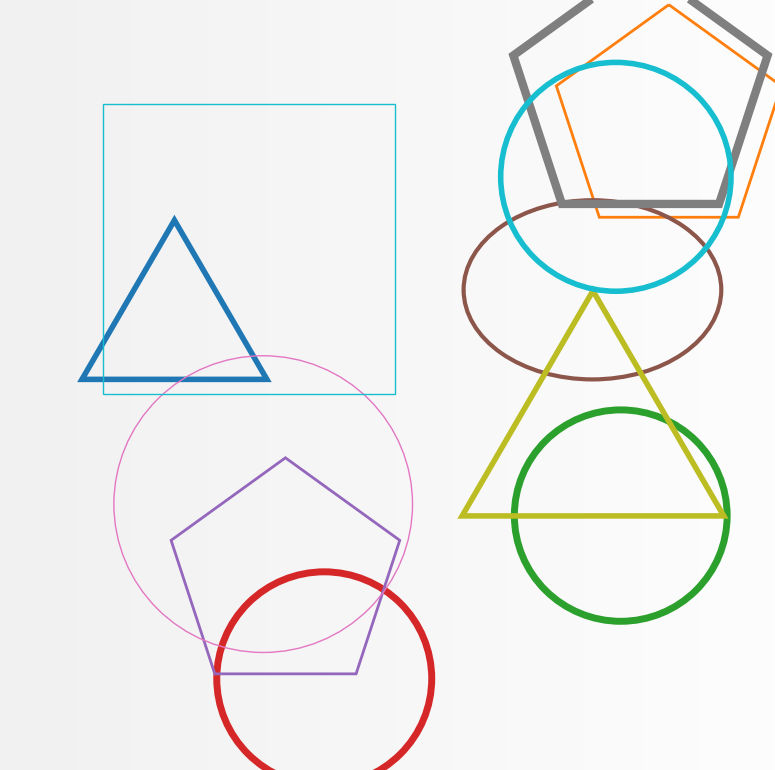[{"shape": "triangle", "thickness": 2, "radius": 0.69, "center": [0.225, 0.576]}, {"shape": "pentagon", "thickness": 1, "radius": 0.76, "center": [0.863, 0.841]}, {"shape": "circle", "thickness": 2.5, "radius": 0.69, "center": [0.801, 0.33]}, {"shape": "circle", "thickness": 2.5, "radius": 0.69, "center": [0.418, 0.119]}, {"shape": "pentagon", "thickness": 1, "radius": 0.78, "center": [0.368, 0.25]}, {"shape": "oval", "thickness": 1.5, "radius": 0.83, "center": [0.764, 0.624]}, {"shape": "circle", "thickness": 0.5, "radius": 0.96, "center": [0.34, 0.345]}, {"shape": "pentagon", "thickness": 3, "radius": 0.86, "center": [0.826, 0.875]}, {"shape": "triangle", "thickness": 2, "radius": 0.97, "center": [0.765, 0.427]}, {"shape": "square", "thickness": 0.5, "radius": 0.94, "center": [0.321, 0.676]}, {"shape": "circle", "thickness": 2, "radius": 0.74, "center": [0.795, 0.77]}]